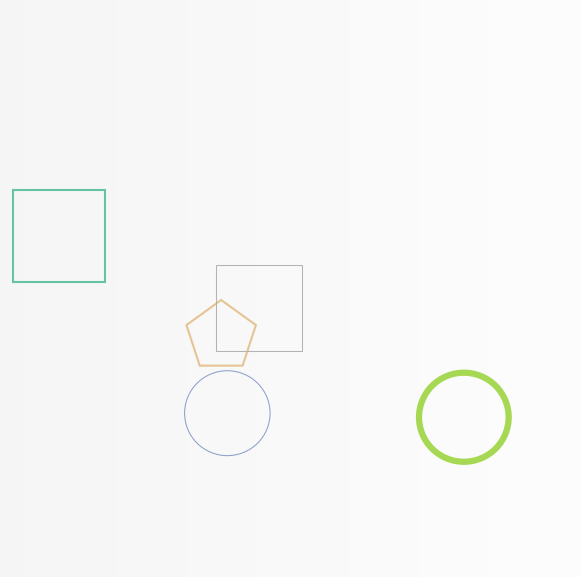[{"shape": "square", "thickness": 1, "radius": 0.4, "center": [0.102, 0.59]}, {"shape": "circle", "thickness": 0.5, "radius": 0.37, "center": [0.391, 0.284]}, {"shape": "circle", "thickness": 3, "radius": 0.39, "center": [0.798, 0.277]}, {"shape": "pentagon", "thickness": 1, "radius": 0.31, "center": [0.381, 0.417]}, {"shape": "square", "thickness": 0.5, "radius": 0.37, "center": [0.446, 0.465]}]